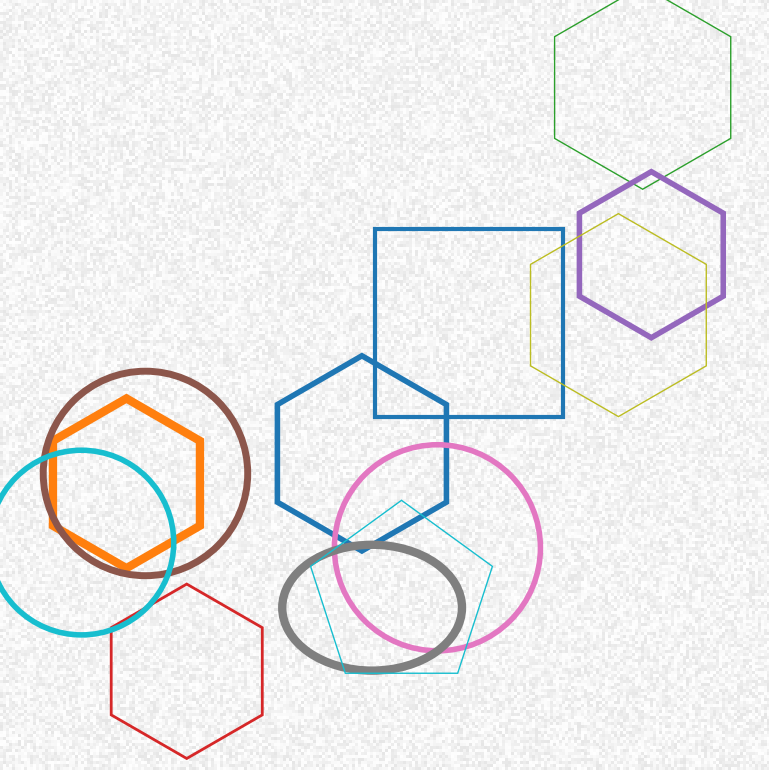[{"shape": "hexagon", "thickness": 2, "radius": 0.63, "center": [0.47, 0.411]}, {"shape": "square", "thickness": 1.5, "radius": 0.61, "center": [0.609, 0.581]}, {"shape": "hexagon", "thickness": 3, "radius": 0.55, "center": [0.164, 0.372]}, {"shape": "hexagon", "thickness": 0.5, "radius": 0.66, "center": [0.835, 0.886]}, {"shape": "hexagon", "thickness": 1, "radius": 0.57, "center": [0.243, 0.128]}, {"shape": "hexagon", "thickness": 2, "radius": 0.54, "center": [0.846, 0.669]}, {"shape": "circle", "thickness": 2.5, "radius": 0.66, "center": [0.189, 0.385]}, {"shape": "circle", "thickness": 2, "radius": 0.67, "center": [0.568, 0.289]}, {"shape": "oval", "thickness": 3, "radius": 0.58, "center": [0.483, 0.211]}, {"shape": "hexagon", "thickness": 0.5, "radius": 0.66, "center": [0.803, 0.591]}, {"shape": "circle", "thickness": 2, "radius": 0.6, "center": [0.106, 0.295]}, {"shape": "pentagon", "thickness": 0.5, "radius": 0.62, "center": [0.521, 0.226]}]